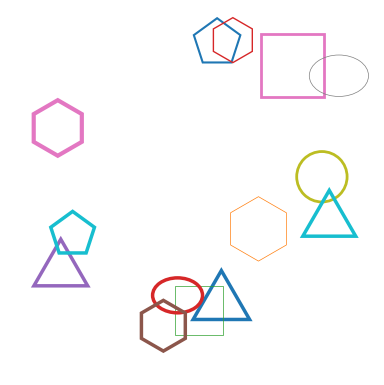[{"shape": "triangle", "thickness": 2.5, "radius": 0.42, "center": [0.575, 0.213]}, {"shape": "pentagon", "thickness": 1.5, "radius": 0.32, "center": [0.564, 0.889]}, {"shape": "hexagon", "thickness": 0.5, "radius": 0.42, "center": [0.671, 0.406]}, {"shape": "square", "thickness": 0.5, "radius": 0.31, "center": [0.516, 0.194]}, {"shape": "hexagon", "thickness": 1, "radius": 0.29, "center": [0.605, 0.896]}, {"shape": "oval", "thickness": 2.5, "radius": 0.32, "center": [0.461, 0.233]}, {"shape": "triangle", "thickness": 2.5, "radius": 0.4, "center": [0.158, 0.298]}, {"shape": "hexagon", "thickness": 2.5, "radius": 0.33, "center": [0.424, 0.154]}, {"shape": "square", "thickness": 2, "radius": 0.41, "center": [0.759, 0.829]}, {"shape": "hexagon", "thickness": 3, "radius": 0.36, "center": [0.15, 0.668]}, {"shape": "oval", "thickness": 0.5, "radius": 0.38, "center": [0.88, 0.803]}, {"shape": "circle", "thickness": 2, "radius": 0.33, "center": [0.836, 0.541]}, {"shape": "pentagon", "thickness": 2.5, "radius": 0.3, "center": [0.189, 0.391]}, {"shape": "triangle", "thickness": 2.5, "radius": 0.4, "center": [0.855, 0.426]}]